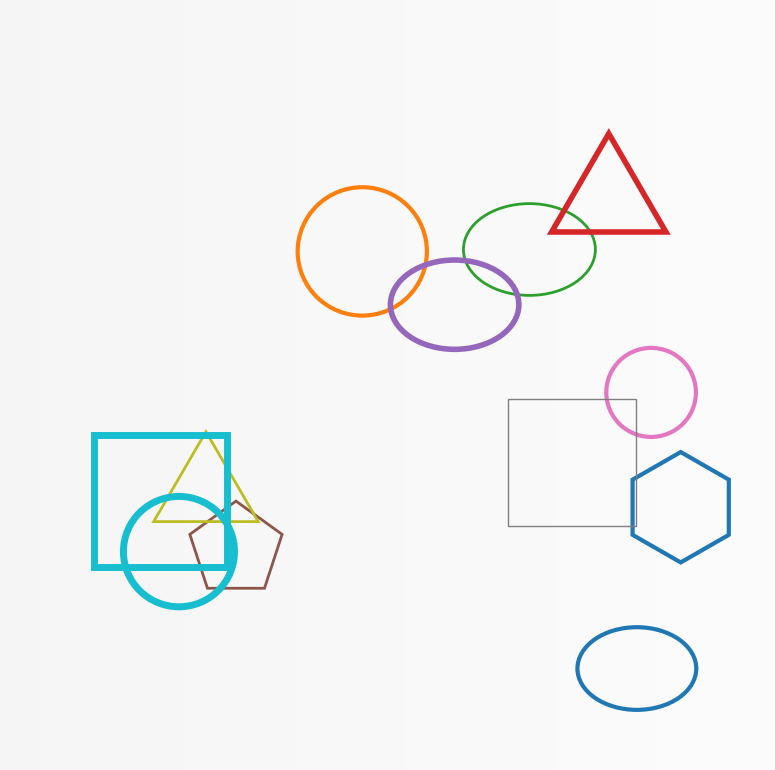[{"shape": "hexagon", "thickness": 1.5, "radius": 0.36, "center": [0.878, 0.341]}, {"shape": "oval", "thickness": 1.5, "radius": 0.38, "center": [0.822, 0.132]}, {"shape": "circle", "thickness": 1.5, "radius": 0.42, "center": [0.467, 0.673]}, {"shape": "oval", "thickness": 1, "radius": 0.43, "center": [0.683, 0.676]}, {"shape": "triangle", "thickness": 2, "radius": 0.43, "center": [0.786, 0.741]}, {"shape": "oval", "thickness": 2, "radius": 0.41, "center": [0.587, 0.604]}, {"shape": "pentagon", "thickness": 1, "radius": 0.31, "center": [0.304, 0.287]}, {"shape": "circle", "thickness": 1.5, "radius": 0.29, "center": [0.84, 0.49]}, {"shape": "square", "thickness": 0.5, "radius": 0.41, "center": [0.738, 0.4]}, {"shape": "triangle", "thickness": 1, "radius": 0.39, "center": [0.266, 0.362]}, {"shape": "circle", "thickness": 2.5, "radius": 0.36, "center": [0.231, 0.284]}, {"shape": "square", "thickness": 2.5, "radius": 0.43, "center": [0.207, 0.349]}]